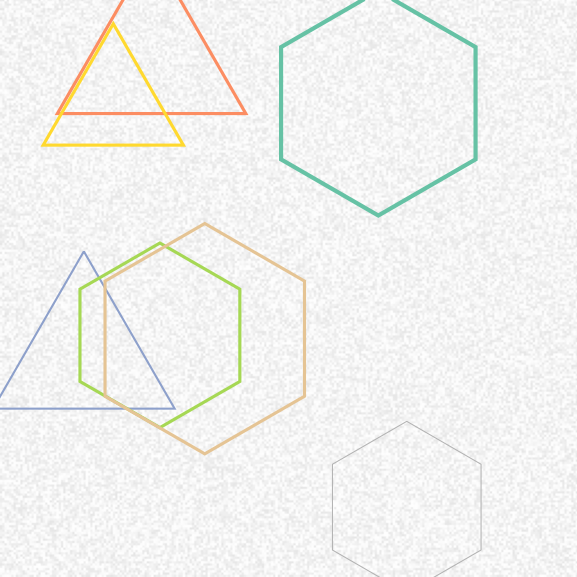[{"shape": "hexagon", "thickness": 2, "radius": 0.97, "center": [0.655, 0.82]}, {"shape": "triangle", "thickness": 1.5, "radius": 0.94, "center": [0.262, 0.897]}, {"shape": "triangle", "thickness": 1, "radius": 0.91, "center": [0.145, 0.382]}, {"shape": "hexagon", "thickness": 1.5, "radius": 0.8, "center": [0.277, 0.418]}, {"shape": "triangle", "thickness": 1.5, "radius": 0.7, "center": [0.196, 0.818]}, {"shape": "hexagon", "thickness": 1.5, "radius": 1.0, "center": [0.355, 0.413]}, {"shape": "hexagon", "thickness": 0.5, "radius": 0.74, "center": [0.704, 0.121]}]